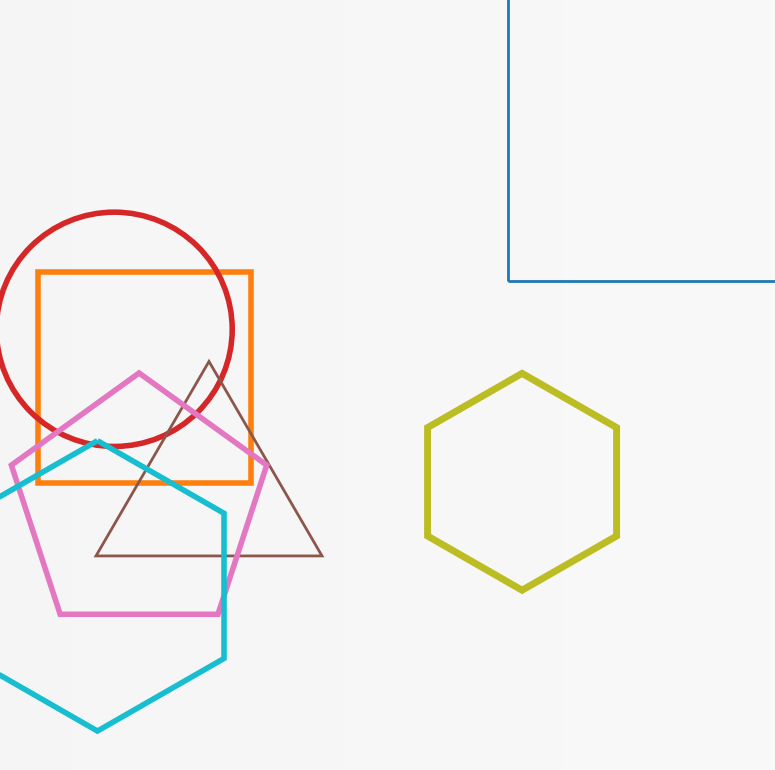[{"shape": "square", "thickness": 1, "radius": 0.95, "center": [0.845, 0.825]}, {"shape": "square", "thickness": 2, "radius": 0.68, "center": [0.186, 0.51]}, {"shape": "circle", "thickness": 2, "radius": 0.76, "center": [0.147, 0.572]}, {"shape": "triangle", "thickness": 1, "radius": 0.84, "center": [0.27, 0.362]}, {"shape": "pentagon", "thickness": 2, "radius": 0.87, "center": [0.179, 0.342]}, {"shape": "hexagon", "thickness": 2.5, "radius": 0.7, "center": [0.674, 0.374]}, {"shape": "hexagon", "thickness": 2, "radius": 0.94, "center": [0.126, 0.239]}]